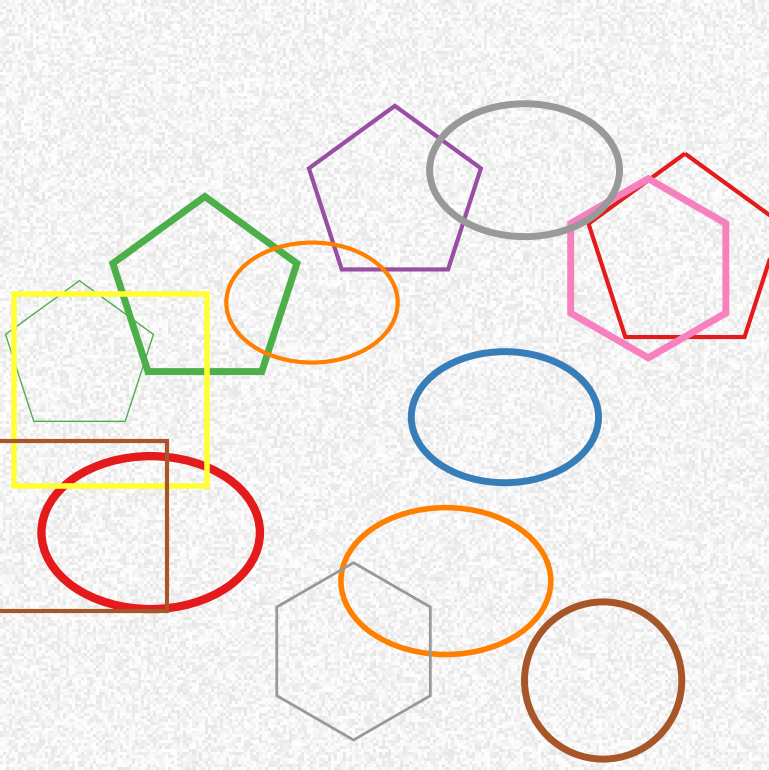[{"shape": "oval", "thickness": 3, "radius": 0.71, "center": [0.196, 0.308]}, {"shape": "pentagon", "thickness": 1.5, "radius": 0.66, "center": [0.89, 0.669]}, {"shape": "oval", "thickness": 2.5, "radius": 0.61, "center": [0.656, 0.458]}, {"shape": "pentagon", "thickness": 0.5, "radius": 0.5, "center": [0.103, 0.534]}, {"shape": "pentagon", "thickness": 2.5, "radius": 0.63, "center": [0.266, 0.619]}, {"shape": "pentagon", "thickness": 1.5, "radius": 0.59, "center": [0.513, 0.745]}, {"shape": "oval", "thickness": 1.5, "radius": 0.56, "center": [0.405, 0.607]}, {"shape": "oval", "thickness": 2, "radius": 0.68, "center": [0.579, 0.245]}, {"shape": "square", "thickness": 2, "radius": 0.62, "center": [0.143, 0.494]}, {"shape": "circle", "thickness": 2.5, "radius": 0.51, "center": [0.783, 0.116]}, {"shape": "square", "thickness": 1.5, "radius": 0.55, "center": [0.107, 0.316]}, {"shape": "hexagon", "thickness": 2.5, "radius": 0.58, "center": [0.842, 0.652]}, {"shape": "oval", "thickness": 2.5, "radius": 0.62, "center": [0.681, 0.779]}, {"shape": "hexagon", "thickness": 1, "radius": 0.58, "center": [0.459, 0.154]}]